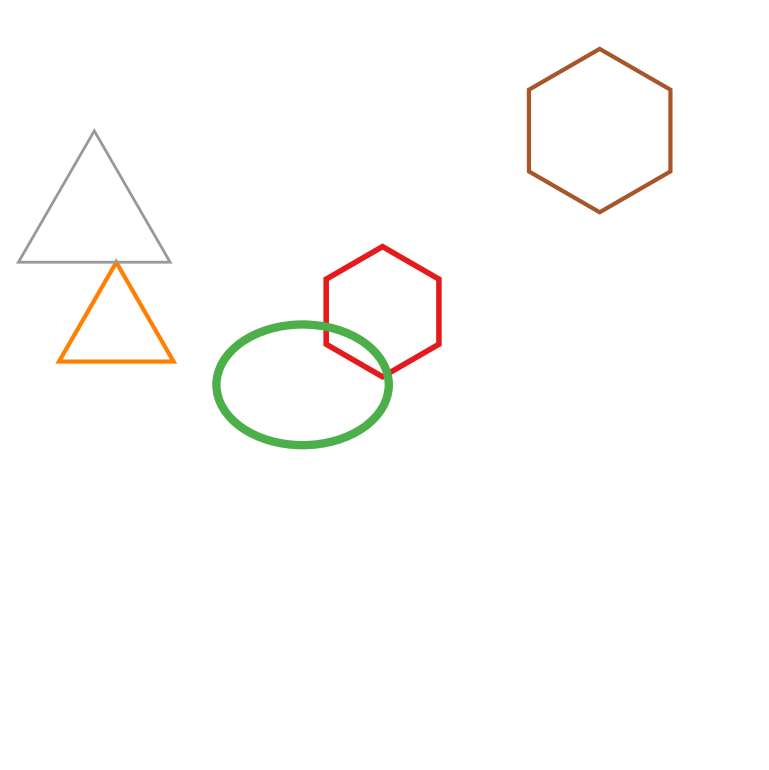[{"shape": "hexagon", "thickness": 2, "radius": 0.42, "center": [0.497, 0.595]}, {"shape": "oval", "thickness": 3, "radius": 0.56, "center": [0.393, 0.5]}, {"shape": "triangle", "thickness": 1.5, "radius": 0.43, "center": [0.151, 0.573]}, {"shape": "hexagon", "thickness": 1.5, "radius": 0.53, "center": [0.779, 0.83]}, {"shape": "triangle", "thickness": 1, "radius": 0.57, "center": [0.122, 0.716]}]